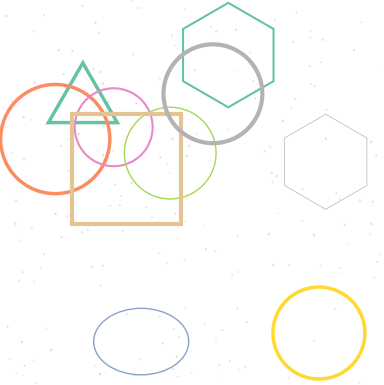[{"shape": "triangle", "thickness": 2.5, "radius": 0.52, "center": [0.215, 0.733]}, {"shape": "hexagon", "thickness": 1.5, "radius": 0.68, "center": [0.593, 0.857]}, {"shape": "circle", "thickness": 2.5, "radius": 0.71, "center": [0.143, 0.639]}, {"shape": "oval", "thickness": 1, "radius": 0.62, "center": [0.367, 0.113]}, {"shape": "circle", "thickness": 1.5, "radius": 0.51, "center": [0.295, 0.67]}, {"shape": "circle", "thickness": 1, "radius": 0.6, "center": [0.442, 0.602]}, {"shape": "circle", "thickness": 2.5, "radius": 0.6, "center": [0.828, 0.135]}, {"shape": "square", "thickness": 3, "radius": 0.71, "center": [0.329, 0.561]}, {"shape": "hexagon", "thickness": 0.5, "radius": 0.62, "center": [0.846, 0.58]}, {"shape": "circle", "thickness": 3, "radius": 0.64, "center": [0.553, 0.756]}]